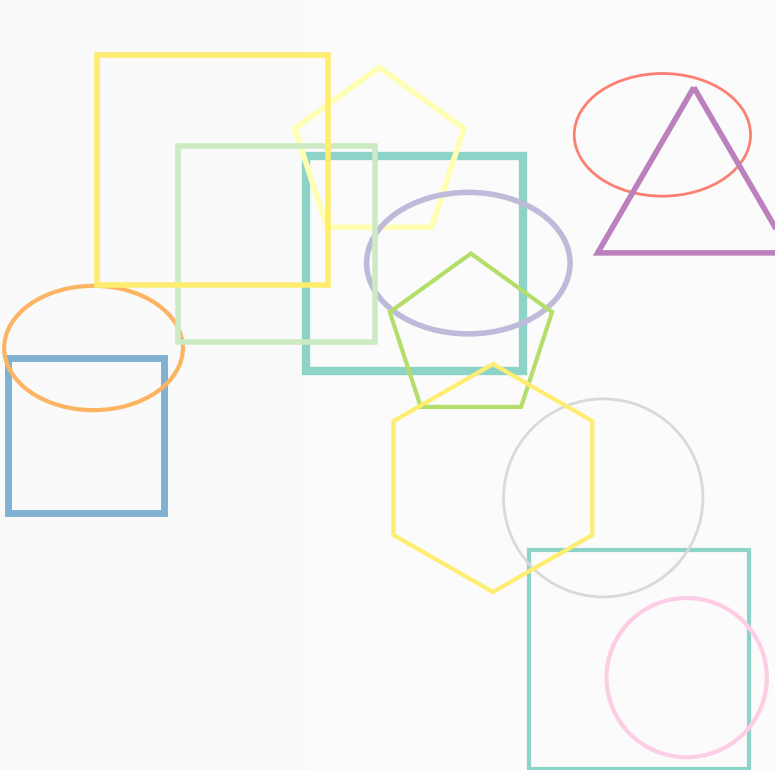[{"shape": "square", "thickness": 1.5, "radius": 0.71, "center": [0.825, 0.144]}, {"shape": "square", "thickness": 3, "radius": 0.7, "center": [0.535, 0.657]}, {"shape": "pentagon", "thickness": 2, "radius": 0.57, "center": [0.489, 0.798]}, {"shape": "oval", "thickness": 2, "radius": 0.66, "center": [0.604, 0.658]}, {"shape": "oval", "thickness": 1, "radius": 0.57, "center": [0.855, 0.825]}, {"shape": "square", "thickness": 2.5, "radius": 0.5, "center": [0.111, 0.434]}, {"shape": "oval", "thickness": 1.5, "radius": 0.58, "center": [0.121, 0.548]}, {"shape": "pentagon", "thickness": 1.5, "radius": 0.55, "center": [0.608, 0.561]}, {"shape": "circle", "thickness": 1.5, "radius": 0.52, "center": [0.886, 0.12]}, {"shape": "circle", "thickness": 1, "radius": 0.64, "center": [0.778, 0.353]}, {"shape": "triangle", "thickness": 2, "radius": 0.72, "center": [0.895, 0.743]}, {"shape": "square", "thickness": 2, "radius": 0.64, "center": [0.356, 0.683]}, {"shape": "hexagon", "thickness": 1.5, "radius": 0.74, "center": [0.636, 0.379]}, {"shape": "square", "thickness": 2, "radius": 0.75, "center": [0.274, 0.779]}]